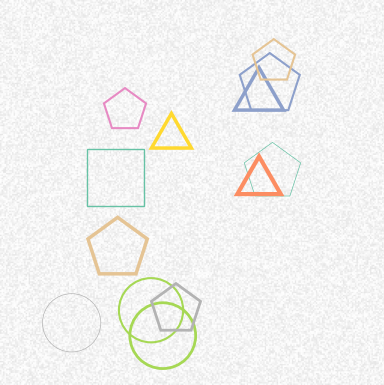[{"shape": "square", "thickness": 1, "radius": 0.37, "center": [0.299, 0.538]}, {"shape": "pentagon", "thickness": 0.5, "radius": 0.38, "center": [0.708, 0.553]}, {"shape": "triangle", "thickness": 3, "radius": 0.33, "center": [0.673, 0.528]}, {"shape": "triangle", "thickness": 2.5, "radius": 0.37, "center": [0.673, 0.751]}, {"shape": "pentagon", "thickness": 1.5, "radius": 0.41, "center": [0.701, 0.78]}, {"shape": "pentagon", "thickness": 1.5, "radius": 0.29, "center": [0.325, 0.714]}, {"shape": "circle", "thickness": 1.5, "radius": 0.42, "center": [0.392, 0.194]}, {"shape": "circle", "thickness": 2, "radius": 0.43, "center": [0.423, 0.128]}, {"shape": "triangle", "thickness": 2.5, "radius": 0.3, "center": [0.445, 0.645]}, {"shape": "pentagon", "thickness": 1.5, "radius": 0.29, "center": [0.711, 0.84]}, {"shape": "pentagon", "thickness": 2.5, "radius": 0.41, "center": [0.306, 0.354]}, {"shape": "circle", "thickness": 0.5, "radius": 0.38, "center": [0.186, 0.162]}, {"shape": "pentagon", "thickness": 2, "radius": 0.34, "center": [0.457, 0.197]}]